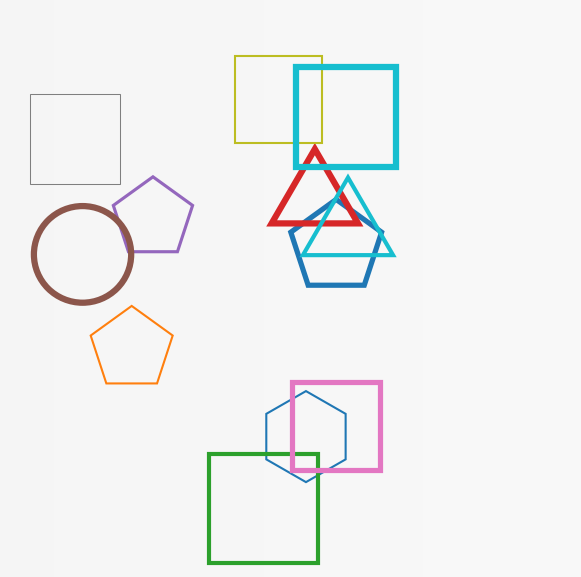[{"shape": "pentagon", "thickness": 2.5, "radius": 0.41, "center": [0.578, 0.572]}, {"shape": "hexagon", "thickness": 1, "radius": 0.39, "center": [0.526, 0.243]}, {"shape": "pentagon", "thickness": 1, "radius": 0.37, "center": [0.227, 0.395]}, {"shape": "square", "thickness": 2, "radius": 0.47, "center": [0.453, 0.119]}, {"shape": "triangle", "thickness": 3, "radius": 0.43, "center": [0.542, 0.655]}, {"shape": "pentagon", "thickness": 1.5, "radius": 0.36, "center": [0.263, 0.621]}, {"shape": "circle", "thickness": 3, "radius": 0.42, "center": [0.142, 0.559]}, {"shape": "square", "thickness": 2.5, "radius": 0.38, "center": [0.578, 0.261]}, {"shape": "square", "thickness": 0.5, "radius": 0.39, "center": [0.129, 0.759]}, {"shape": "square", "thickness": 1, "radius": 0.37, "center": [0.479, 0.827]}, {"shape": "square", "thickness": 3, "radius": 0.43, "center": [0.595, 0.796]}, {"shape": "triangle", "thickness": 2, "radius": 0.45, "center": [0.599, 0.602]}]